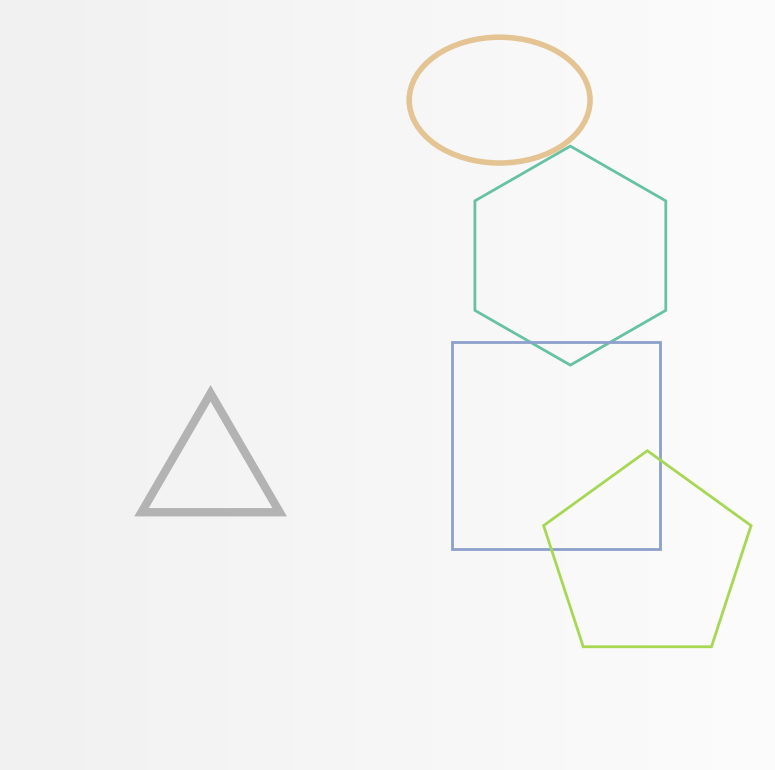[{"shape": "hexagon", "thickness": 1, "radius": 0.71, "center": [0.736, 0.668]}, {"shape": "square", "thickness": 1, "radius": 0.67, "center": [0.718, 0.421]}, {"shape": "pentagon", "thickness": 1, "radius": 0.7, "center": [0.835, 0.274]}, {"shape": "oval", "thickness": 2, "radius": 0.58, "center": [0.645, 0.87]}, {"shape": "triangle", "thickness": 3, "radius": 0.51, "center": [0.272, 0.386]}]